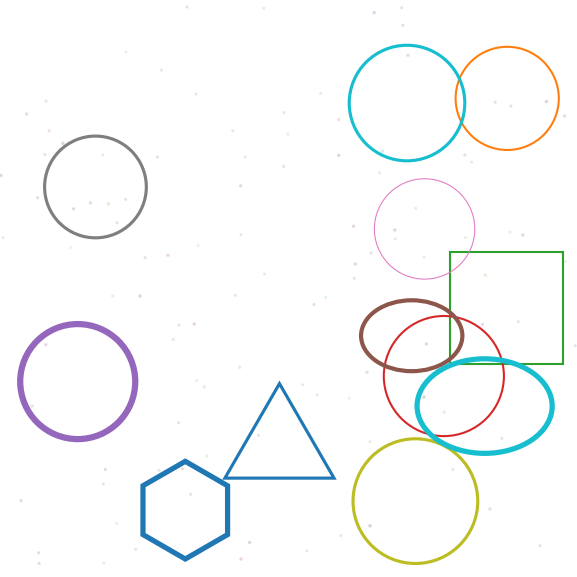[{"shape": "hexagon", "thickness": 2.5, "radius": 0.42, "center": [0.321, 0.116]}, {"shape": "triangle", "thickness": 1.5, "radius": 0.55, "center": [0.484, 0.226]}, {"shape": "circle", "thickness": 1, "radius": 0.45, "center": [0.878, 0.829]}, {"shape": "square", "thickness": 1, "radius": 0.49, "center": [0.877, 0.466]}, {"shape": "circle", "thickness": 1, "radius": 0.52, "center": [0.769, 0.348]}, {"shape": "circle", "thickness": 3, "radius": 0.5, "center": [0.135, 0.338]}, {"shape": "oval", "thickness": 2, "radius": 0.44, "center": [0.713, 0.418]}, {"shape": "circle", "thickness": 0.5, "radius": 0.43, "center": [0.735, 0.603]}, {"shape": "circle", "thickness": 1.5, "radius": 0.44, "center": [0.165, 0.675]}, {"shape": "circle", "thickness": 1.5, "radius": 0.54, "center": [0.719, 0.131]}, {"shape": "oval", "thickness": 2.5, "radius": 0.58, "center": [0.839, 0.296]}, {"shape": "circle", "thickness": 1.5, "radius": 0.5, "center": [0.705, 0.821]}]